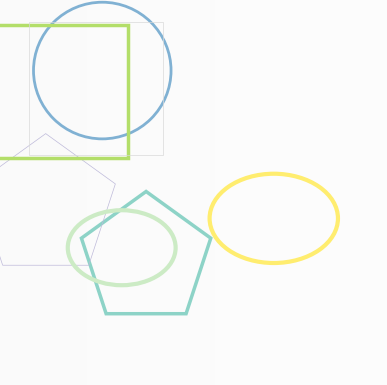[{"shape": "pentagon", "thickness": 2.5, "radius": 0.88, "center": [0.377, 0.327]}, {"shape": "pentagon", "thickness": 0.5, "radius": 0.94, "center": [0.118, 0.464]}, {"shape": "circle", "thickness": 2, "radius": 0.89, "center": [0.264, 0.817]}, {"shape": "square", "thickness": 2.5, "radius": 0.86, "center": [0.159, 0.762]}, {"shape": "square", "thickness": 0.5, "radius": 0.86, "center": [0.248, 0.771]}, {"shape": "oval", "thickness": 3, "radius": 0.7, "center": [0.314, 0.357]}, {"shape": "oval", "thickness": 3, "radius": 0.83, "center": [0.707, 0.433]}]